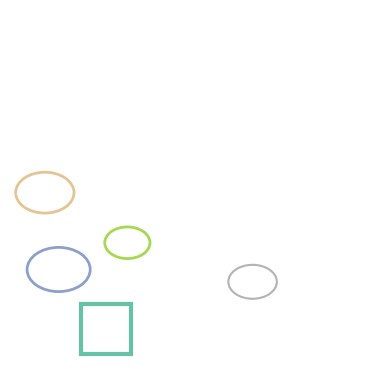[{"shape": "square", "thickness": 3, "radius": 0.32, "center": [0.275, 0.145]}, {"shape": "oval", "thickness": 2, "radius": 0.41, "center": [0.152, 0.3]}, {"shape": "oval", "thickness": 2, "radius": 0.29, "center": [0.331, 0.369]}, {"shape": "oval", "thickness": 2, "radius": 0.38, "center": [0.116, 0.5]}, {"shape": "oval", "thickness": 1.5, "radius": 0.31, "center": [0.656, 0.268]}]